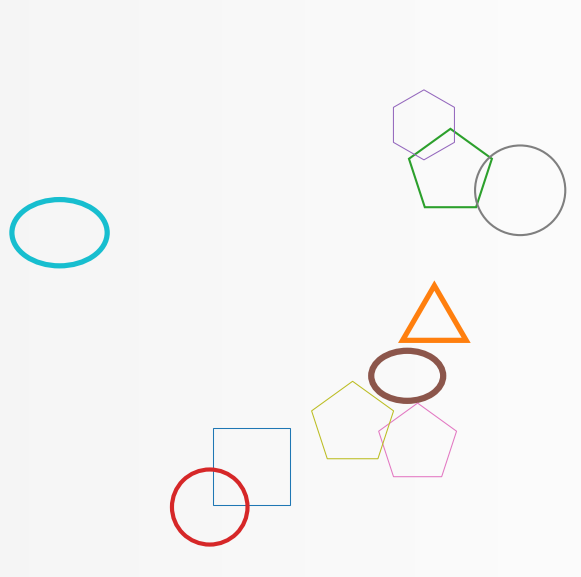[{"shape": "square", "thickness": 0.5, "radius": 0.33, "center": [0.433, 0.191]}, {"shape": "triangle", "thickness": 2.5, "radius": 0.32, "center": [0.747, 0.441]}, {"shape": "pentagon", "thickness": 1, "radius": 0.38, "center": [0.775, 0.701]}, {"shape": "circle", "thickness": 2, "radius": 0.32, "center": [0.361, 0.121]}, {"shape": "hexagon", "thickness": 0.5, "radius": 0.3, "center": [0.729, 0.783]}, {"shape": "oval", "thickness": 3, "radius": 0.31, "center": [0.701, 0.348]}, {"shape": "pentagon", "thickness": 0.5, "radius": 0.35, "center": [0.718, 0.231]}, {"shape": "circle", "thickness": 1, "radius": 0.39, "center": [0.895, 0.67]}, {"shape": "pentagon", "thickness": 0.5, "radius": 0.37, "center": [0.607, 0.265]}, {"shape": "oval", "thickness": 2.5, "radius": 0.41, "center": [0.102, 0.596]}]